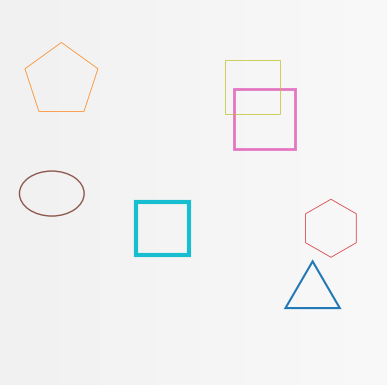[{"shape": "triangle", "thickness": 1.5, "radius": 0.4, "center": [0.807, 0.24]}, {"shape": "pentagon", "thickness": 0.5, "radius": 0.5, "center": [0.159, 0.791]}, {"shape": "hexagon", "thickness": 0.5, "radius": 0.38, "center": [0.854, 0.407]}, {"shape": "oval", "thickness": 1, "radius": 0.42, "center": [0.134, 0.497]}, {"shape": "square", "thickness": 2, "radius": 0.39, "center": [0.683, 0.691]}, {"shape": "square", "thickness": 0.5, "radius": 0.35, "center": [0.651, 0.774]}, {"shape": "square", "thickness": 3, "radius": 0.34, "center": [0.419, 0.408]}]